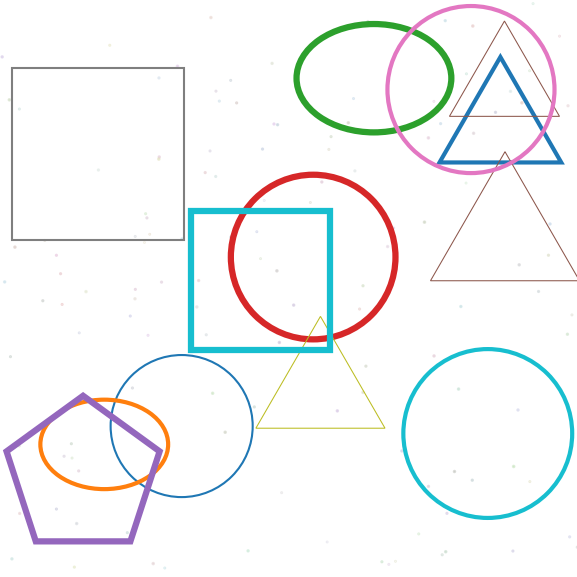[{"shape": "triangle", "thickness": 2, "radius": 0.61, "center": [0.866, 0.779]}, {"shape": "circle", "thickness": 1, "radius": 0.62, "center": [0.315, 0.261]}, {"shape": "oval", "thickness": 2, "radius": 0.55, "center": [0.181, 0.23]}, {"shape": "oval", "thickness": 3, "radius": 0.67, "center": [0.648, 0.864]}, {"shape": "circle", "thickness": 3, "radius": 0.71, "center": [0.542, 0.554]}, {"shape": "pentagon", "thickness": 3, "radius": 0.7, "center": [0.144, 0.174]}, {"shape": "triangle", "thickness": 0.5, "radius": 0.74, "center": [0.874, 0.587]}, {"shape": "triangle", "thickness": 0.5, "radius": 0.55, "center": [0.874, 0.853]}, {"shape": "circle", "thickness": 2, "radius": 0.72, "center": [0.816, 0.844]}, {"shape": "square", "thickness": 1, "radius": 0.74, "center": [0.17, 0.733]}, {"shape": "triangle", "thickness": 0.5, "radius": 0.65, "center": [0.555, 0.322]}, {"shape": "square", "thickness": 3, "radius": 0.6, "center": [0.451, 0.514]}, {"shape": "circle", "thickness": 2, "radius": 0.73, "center": [0.845, 0.248]}]